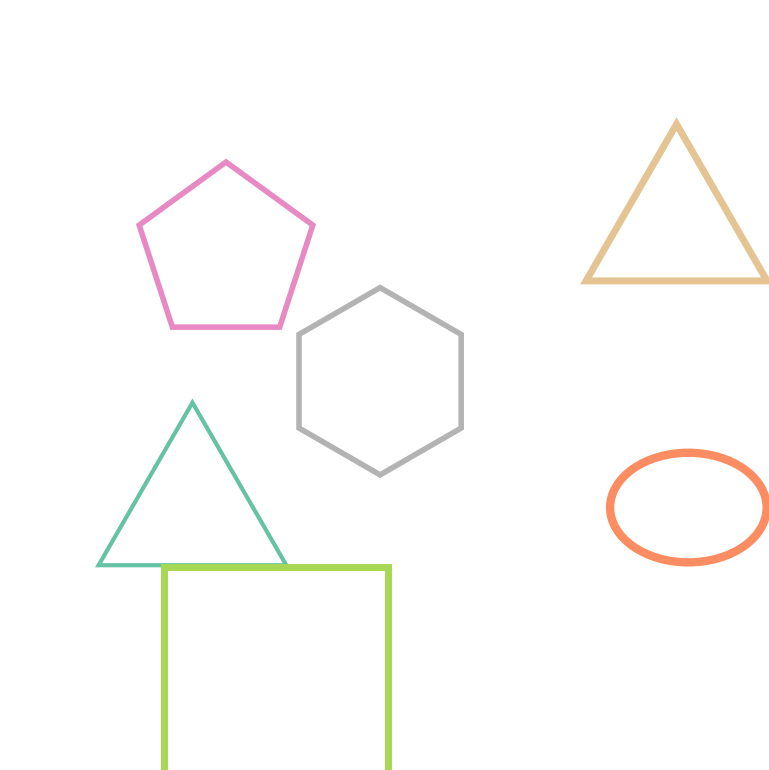[{"shape": "triangle", "thickness": 1.5, "radius": 0.7, "center": [0.25, 0.336]}, {"shape": "oval", "thickness": 3, "radius": 0.51, "center": [0.894, 0.341]}, {"shape": "pentagon", "thickness": 2, "radius": 0.59, "center": [0.294, 0.671]}, {"shape": "square", "thickness": 2.5, "radius": 0.73, "center": [0.358, 0.118]}, {"shape": "triangle", "thickness": 2.5, "radius": 0.68, "center": [0.879, 0.703]}, {"shape": "hexagon", "thickness": 2, "radius": 0.61, "center": [0.494, 0.505]}]